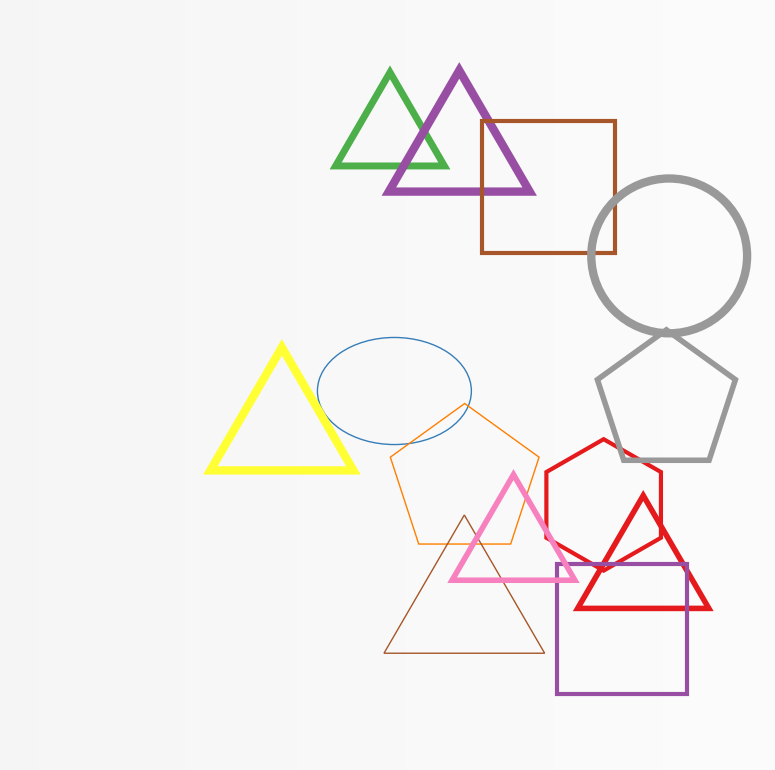[{"shape": "triangle", "thickness": 2, "radius": 0.49, "center": [0.83, 0.259]}, {"shape": "hexagon", "thickness": 1.5, "radius": 0.43, "center": [0.779, 0.344]}, {"shape": "oval", "thickness": 0.5, "radius": 0.5, "center": [0.509, 0.492]}, {"shape": "triangle", "thickness": 2.5, "radius": 0.41, "center": [0.503, 0.825]}, {"shape": "triangle", "thickness": 3, "radius": 0.52, "center": [0.593, 0.804]}, {"shape": "square", "thickness": 1.5, "radius": 0.42, "center": [0.802, 0.183]}, {"shape": "pentagon", "thickness": 0.5, "radius": 0.5, "center": [0.6, 0.375]}, {"shape": "triangle", "thickness": 3, "radius": 0.53, "center": [0.364, 0.442]}, {"shape": "square", "thickness": 1.5, "radius": 0.43, "center": [0.707, 0.758]}, {"shape": "triangle", "thickness": 0.5, "radius": 0.6, "center": [0.599, 0.211]}, {"shape": "triangle", "thickness": 2, "radius": 0.46, "center": [0.663, 0.292]}, {"shape": "circle", "thickness": 3, "radius": 0.5, "center": [0.863, 0.668]}, {"shape": "pentagon", "thickness": 2, "radius": 0.47, "center": [0.86, 0.478]}]